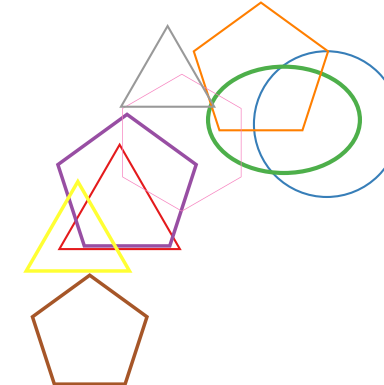[{"shape": "triangle", "thickness": 1.5, "radius": 0.9, "center": [0.311, 0.443]}, {"shape": "circle", "thickness": 1.5, "radius": 0.95, "center": [0.849, 0.678]}, {"shape": "oval", "thickness": 3, "radius": 0.99, "center": [0.738, 0.689]}, {"shape": "pentagon", "thickness": 2.5, "radius": 0.94, "center": [0.33, 0.514]}, {"shape": "pentagon", "thickness": 1.5, "radius": 0.92, "center": [0.678, 0.81]}, {"shape": "triangle", "thickness": 2.5, "radius": 0.77, "center": [0.202, 0.374]}, {"shape": "pentagon", "thickness": 2.5, "radius": 0.78, "center": [0.233, 0.129]}, {"shape": "hexagon", "thickness": 0.5, "radius": 0.89, "center": [0.472, 0.629]}, {"shape": "triangle", "thickness": 1.5, "radius": 0.7, "center": [0.435, 0.793]}]